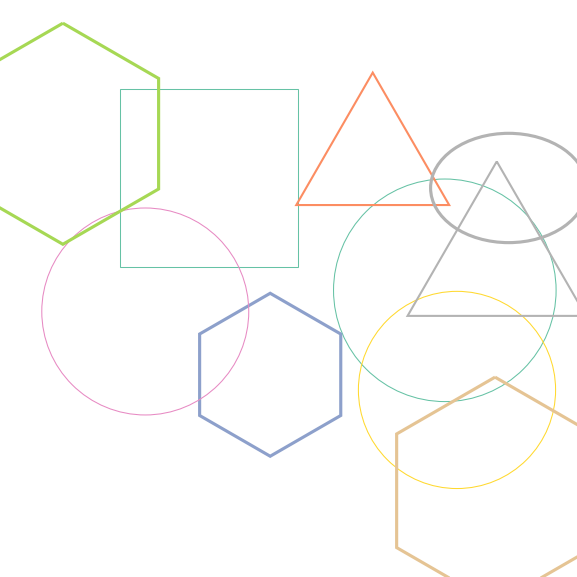[{"shape": "circle", "thickness": 0.5, "radius": 0.96, "center": [0.77, 0.496]}, {"shape": "square", "thickness": 0.5, "radius": 0.77, "center": [0.362, 0.691]}, {"shape": "triangle", "thickness": 1, "radius": 0.76, "center": [0.645, 0.721]}, {"shape": "hexagon", "thickness": 1.5, "radius": 0.71, "center": [0.468, 0.35]}, {"shape": "circle", "thickness": 0.5, "radius": 0.9, "center": [0.252, 0.46]}, {"shape": "hexagon", "thickness": 1.5, "radius": 0.96, "center": [0.109, 0.768]}, {"shape": "circle", "thickness": 0.5, "radius": 0.85, "center": [0.791, 0.324]}, {"shape": "hexagon", "thickness": 1.5, "radius": 0.98, "center": [0.857, 0.149]}, {"shape": "oval", "thickness": 1.5, "radius": 0.68, "center": [0.881, 0.674]}, {"shape": "triangle", "thickness": 1, "radius": 0.89, "center": [0.86, 0.541]}]